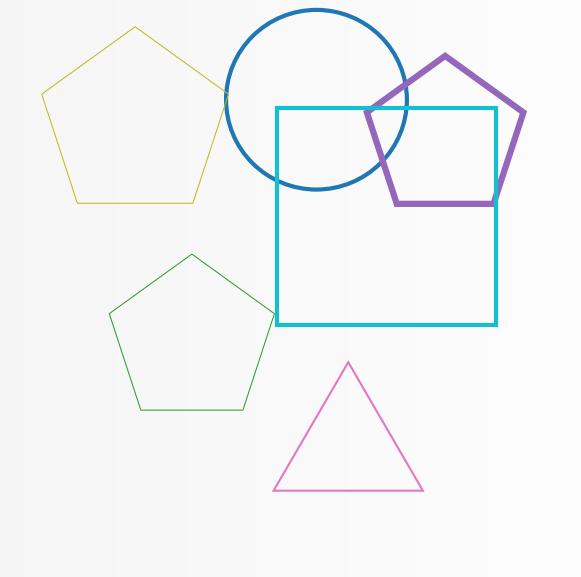[{"shape": "circle", "thickness": 2, "radius": 0.78, "center": [0.544, 0.826]}, {"shape": "pentagon", "thickness": 0.5, "radius": 0.75, "center": [0.33, 0.41]}, {"shape": "pentagon", "thickness": 3, "radius": 0.71, "center": [0.766, 0.761]}, {"shape": "triangle", "thickness": 1, "radius": 0.74, "center": [0.599, 0.224]}, {"shape": "pentagon", "thickness": 0.5, "radius": 0.84, "center": [0.232, 0.784]}, {"shape": "square", "thickness": 2, "radius": 0.94, "center": [0.665, 0.624]}]